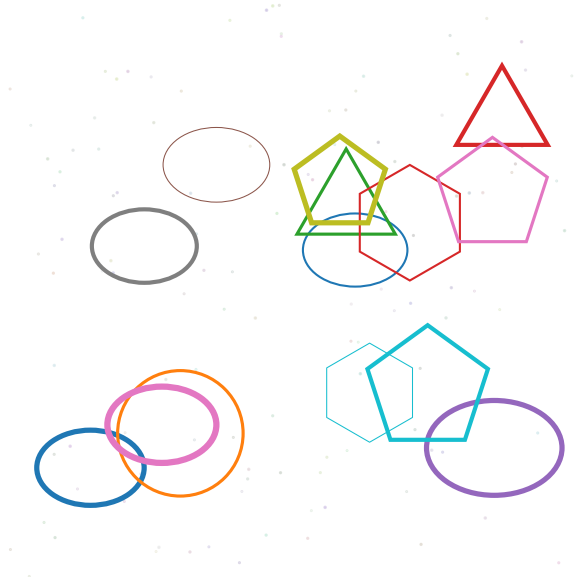[{"shape": "oval", "thickness": 1, "radius": 0.45, "center": [0.615, 0.566]}, {"shape": "oval", "thickness": 2.5, "radius": 0.46, "center": [0.157, 0.189]}, {"shape": "circle", "thickness": 1.5, "radius": 0.54, "center": [0.312, 0.249]}, {"shape": "triangle", "thickness": 1.5, "radius": 0.49, "center": [0.599, 0.643]}, {"shape": "hexagon", "thickness": 1, "radius": 0.5, "center": [0.71, 0.613]}, {"shape": "triangle", "thickness": 2, "radius": 0.46, "center": [0.869, 0.794]}, {"shape": "oval", "thickness": 2.5, "radius": 0.59, "center": [0.856, 0.224]}, {"shape": "oval", "thickness": 0.5, "radius": 0.46, "center": [0.375, 0.714]}, {"shape": "pentagon", "thickness": 1.5, "radius": 0.5, "center": [0.853, 0.661]}, {"shape": "oval", "thickness": 3, "radius": 0.47, "center": [0.28, 0.264]}, {"shape": "oval", "thickness": 2, "radius": 0.45, "center": [0.25, 0.573]}, {"shape": "pentagon", "thickness": 2.5, "radius": 0.42, "center": [0.588, 0.68]}, {"shape": "hexagon", "thickness": 0.5, "radius": 0.43, "center": [0.64, 0.319]}, {"shape": "pentagon", "thickness": 2, "radius": 0.55, "center": [0.741, 0.326]}]